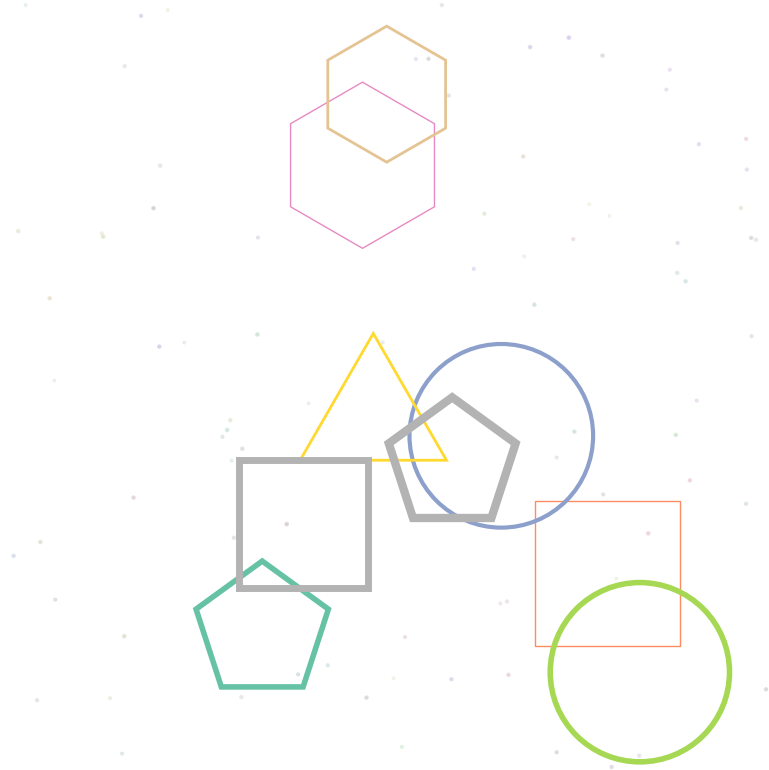[{"shape": "pentagon", "thickness": 2, "radius": 0.45, "center": [0.341, 0.181]}, {"shape": "square", "thickness": 0.5, "radius": 0.47, "center": [0.789, 0.255]}, {"shape": "circle", "thickness": 1.5, "radius": 0.6, "center": [0.651, 0.434]}, {"shape": "hexagon", "thickness": 0.5, "radius": 0.54, "center": [0.471, 0.785]}, {"shape": "circle", "thickness": 2, "radius": 0.58, "center": [0.831, 0.127]}, {"shape": "triangle", "thickness": 1, "radius": 0.55, "center": [0.485, 0.457]}, {"shape": "hexagon", "thickness": 1, "radius": 0.44, "center": [0.502, 0.878]}, {"shape": "square", "thickness": 2.5, "radius": 0.42, "center": [0.394, 0.319]}, {"shape": "pentagon", "thickness": 3, "radius": 0.43, "center": [0.587, 0.397]}]